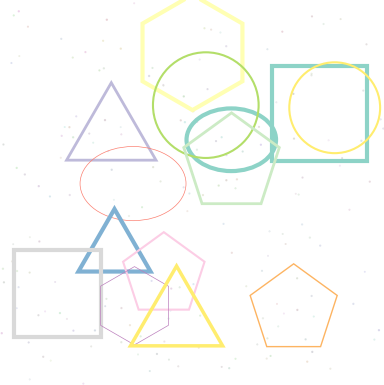[{"shape": "square", "thickness": 3, "radius": 0.62, "center": [0.829, 0.704]}, {"shape": "oval", "thickness": 3, "radius": 0.58, "center": [0.601, 0.637]}, {"shape": "hexagon", "thickness": 3, "radius": 0.75, "center": [0.5, 0.864]}, {"shape": "triangle", "thickness": 2, "radius": 0.67, "center": [0.289, 0.651]}, {"shape": "oval", "thickness": 0.5, "radius": 0.69, "center": [0.346, 0.523]}, {"shape": "triangle", "thickness": 3, "radius": 0.54, "center": [0.297, 0.349]}, {"shape": "pentagon", "thickness": 1, "radius": 0.59, "center": [0.763, 0.196]}, {"shape": "circle", "thickness": 1.5, "radius": 0.69, "center": [0.535, 0.727]}, {"shape": "pentagon", "thickness": 1.5, "radius": 0.56, "center": [0.425, 0.286]}, {"shape": "square", "thickness": 3, "radius": 0.57, "center": [0.149, 0.237]}, {"shape": "hexagon", "thickness": 0.5, "radius": 0.51, "center": [0.349, 0.206]}, {"shape": "pentagon", "thickness": 2, "radius": 0.65, "center": [0.601, 0.576]}, {"shape": "circle", "thickness": 1.5, "radius": 0.59, "center": [0.869, 0.72]}, {"shape": "triangle", "thickness": 2.5, "radius": 0.69, "center": [0.459, 0.171]}]